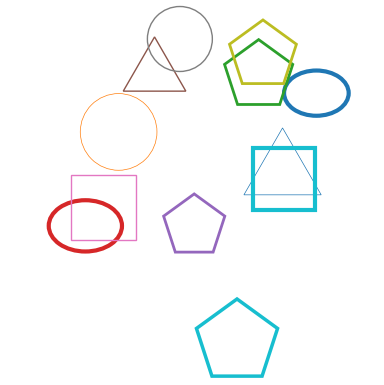[{"shape": "oval", "thickness": 3, "radius": 0.42, "center": [0.822, 0.758]}, {"shape": "triangle", "thickness": 0.5, "radius": 0.58, "center": [0.734, 0.552]}, {"shape": "circle", "thickness": 0.5, "radius": 0.5, "center": [0.308, 0.657]}, {"shape": "pentagon", "thickness": 2, "radius": 0.47, "center": [0.672, 0.804]}, {"shape": "oval", "thickness": 3, "radius": 0.48, "center": [0.222, 0.413]}, {"shape": "pentagon", "thickness": 2, "radius": 0.42, "center": [0.504, 0.413]}, {"shape": "triangle", "thickness": 1, "radius": 0.47, "center": [0.401, 0.81]}, {"shape": "square", "thickness": 1, "radius": 0.42, "center": [0.269, 0.461]}, {"shape": "circle", "thickness": 1, "radius": 0.42, "center": [0.467, 0.899]}, {"shape": "pentagon", "thickness": 2, "radius": 0.46, "center": [0.683, 0.857]}, {"shape": "pentagon", "thickness": 2.5, "radius": 0.55, "center": [0.616, 0.113]}, {"shape": "square", "thickness": 3, "radius": 0.4, "center": [0.737, 0.536]}]